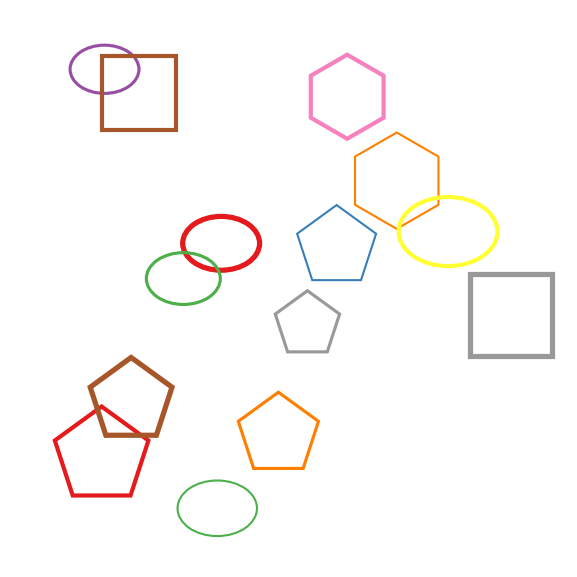[{"shape": "pentagon", "thickness": 2, "radius": 0.43, "center": [0.176, 0.21]}, {"shape": "oval", "thickness": 2.5, "radius": 0.33, "center": [0.383, 0.578]}, {"shape": "pentagon", "thickness": 1, "radius": 0.36, "center": [0.583, 0.572]}, {"shape": "oval", "thickness": 1, "radius": 0.34, "center": [0.376, 0.119]}, {"shape": "oval", "thickness": 1.5, "radius": 0.32, "center": [0.317, 0.517]}, {"shape": "oval", "thickness": 1.5, "radius": 0.3, "center": [0.181, 0.879]}, {"shape": "pentagon", "thickness": 1.5, "radius": 0.36, "center": [0.482, 0.247]}, {"shape": "hexagon", "thickness": 1, "radius": 0.42, "center": [0.687, 0.686]}, {"shape": "oval", "thickness": 2, "radius": 0.43, "center": [0.776, 0.598]}, {"shape": "pentagon", "thickness": 2.5, "radius": 0.37, "center": [0.227, 0.306]}, {"shape": "square", "thickness": 2, "radius": 0.32, "center": [0.24, 0.838]}, {"shape": "hexagon", "thickness": 2, "radius": 0.36, "center": [0.601, 0.832]}, {"shape": "pentagon", "thickness": 1.5, "radius": 0.29, "center": [0.532, 0.437]}, {"shape": "square", "thickness": 2.5, "radius": 0.35, "center": [0.884, 0.454]}]